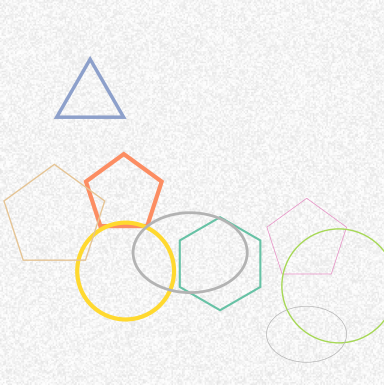[{"shape": "hexagon", "thickness": 1.5, "radius": 0.6, "center": [0.572, 0.315]}, {"shape": "pentagon", "thickness": 3, "radius": 0.52, "center": [0.322, 0.496]}, {"shape": "triangle", "thickness": 2.5, "radius": 0.5, "center": [0.234, 0.746]}, {"shape": "pentagon", "thickness": 0.5, "radius": 0.54, "center": [0.797, 0.376]}, {"shape": "circle", "thickness": 1, "radius": 0.74, "center": [0.88, 0.257]}, {"shape": "circle", "thickness": 3, "radius": 0.63, "center": [0.326, 0.296]}, {"shape": "pentagon", "thickness": 1, "radius": 0.69, "center": [0.141, 0.436]}, {"shape": "oval", "thickness": 2, "radius": 0.74, "center": [0.494, 0.344]}, {"shape": "oval", "thickness": 0.5, "radius": 0.52, "center": [0.796, 0.132]}]